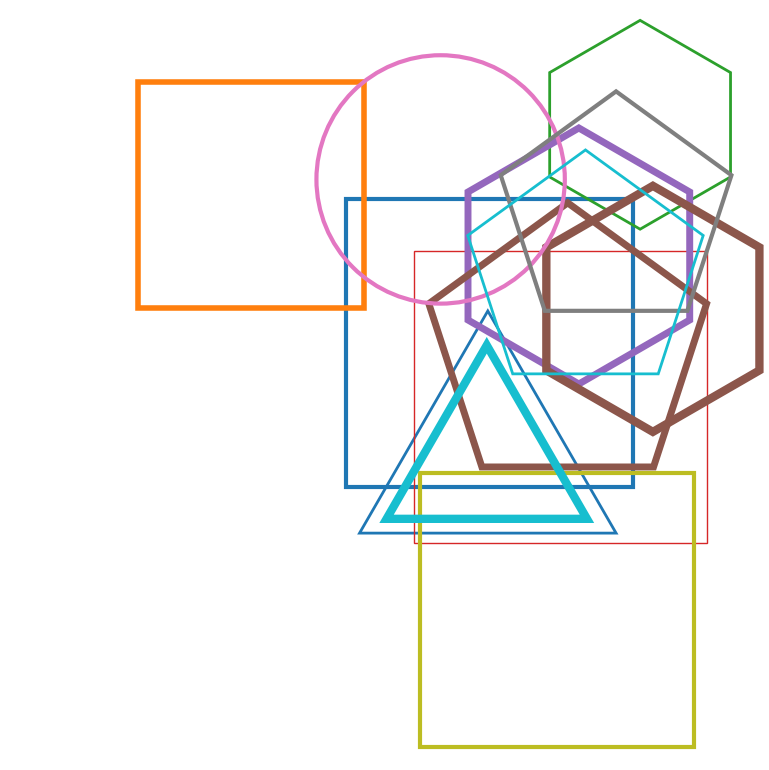[{"shape": "square", "thickness": 1.5, "radius": 0.93, "center": [0.636, 0.555]}, {"shape": "triangle", "thickness": 1, "radius": 0.96, "center": [0.634, 0.404]}, {"shape": "square", "thickness": 2, "radius": 0.73, "center": [0.327, 0.747]}, {"shape": "hexagon", "thickness": 1, "radius": 0.68, "center": [0.831, 0.838]}, {"shape": "square", "thickness": 0.5, "radius": 0.95, "center": [0.728, 0.485]}, {"shape": "hexagon", "thickness": 2.5, "radius": 0.83, "center": [0.752, 0.668]}, {"shape": "hexagon", "thickness": 3, "radius": 0.8, "center": [0.848, 0.599]}, {"shape": "pentagon", "thickness": 2.5, "radius": 0.95, "center": [0.737, 0.547]}, {"shape": "circle", "thickness": 1.5, "radius": 0.81, "center": [0.572, 0.767]}, {"shape": "pentagon", "thickness": 1.5, "radius": 0.79, "center": [0.8, 0.724]}, {"shape": "square", "thickness": 1.5, "radius": 0.89, "center": [0.724, 0.208]}, {"shape": "pentagon", "thickness": 1, "radius": 0.8, "center": [0.76, 0.645]}, {"shape": "triangle", "thickness": 3, "radius": 0.75, "center": [0.632, 0.401]}]